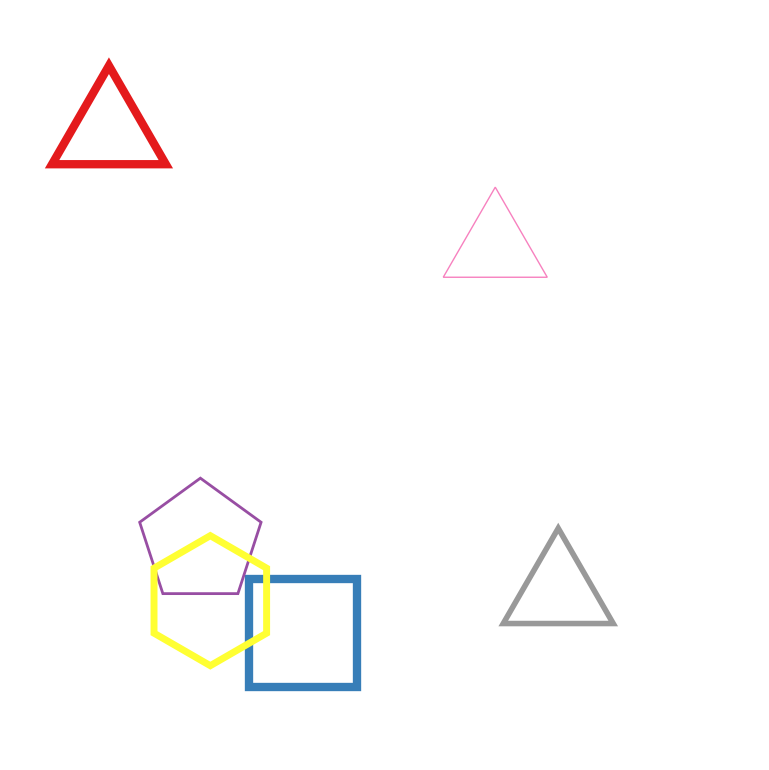[{"shape": "triangle", "thickness": 3, "radius": 0.43, "center": [0.141, 0.829]}, {"shape": "square", "thickness": 3, "radius": 0.35, "center": [0.394, 0.178]}, {"shape": "pentagon", "thickness": 1, "radius": 0.41, "center": [0.26, 0.296]}, {"shape": "hexagon", "thickness": 2.5, "radius": 0.42, "center": [0.273, 0.22]}, {"shape": "triangle", "thickness": 0.5, "radius": 0.39, "center": [0.643, 0.679]}, {"shape": "triangle", "thickness": 2, "radius": 0.41, "center": [0.725, 0.231]}]